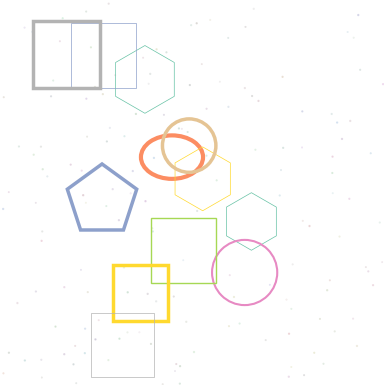[{"shape": "hexagon", "thickness": 0.5, "radius": 0.44, "center": [0.376, 0.794]}, {"shape": "hexagon", "thickness": 0.5, "radius": 0.37, "center": [0.653, 0.425]}, {"shape": "oval", "thickness": 3, "radius": 0.4, "center": [0.447, 0.592]}, {"shape": "square", "thickness": 0.5, "radius": 0.42, "center": [0.269, 0.856]}, {"shape": "pentagon", "thickness": 2.5, "radius": 0.47, "center": [0.265, 0.479]}, {"shape": "circle", "thickness": 1.5, "radius": 0.42, "center": [0.635, 0.292]}, {"shape": "square", "thickness": 1, "radius": 0.42, "center": [0.477, 0.349]}, {"shape": "hexagon", "thickness": 0.5, "radius": 0.41, "center": [0.526, 0.536]}, {"shape": "square", "thickness": 2.5, "radius": 0.36, "center": [0.365, 0.239]}, {"shape": "circle", "thickness": 2.5, "radius": 0.35, "center": [0.491, 0.622]}, {"shape": "square", "thickness": 0.5, "radius": 0.41, "center": [0.318, 0.103]}, {"shape": "square", "thickness": 2.5, "radius": 0.43, "center": [0.173, 0.859]}]